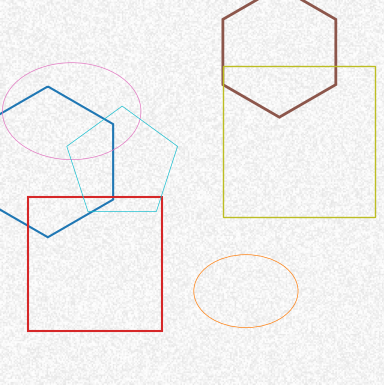[{"shape": "hexagon", "thickness": 1.5, "radius": 0.98, "center": [0.124, 0.58]}, {"shape": "oval", "thickness": 0.5, "radius": 0.68, "center": [0.639, 0.244]}, {"shape": "square", "thickness": 1.5, "radius": 0.88, "center": [0.247, 0.314]}, {"shape": "hexagon", "thickness": 2, "radius": 0.85, "center": [0.726, 0.865]}, {"shape": "oval", "thickness": 0.5, "radius": 0.9, "center": [0.186, 0.711]}, {"shape": "square", "thickness": 1, "radius": 0.98, "center": [0.776, 0.632]}, {"shape": "pentagon", "thickness": 0.5, "radius": 0.76, "center": [0.317, 0.573]}]